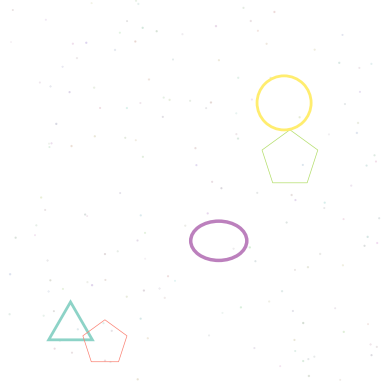[{"shape": "triangle", "thickness": 2, "radius": 0.33, "center": [0.183, 0.15]}, {"shape": "pentagon", "thickness": 0.5, "radius": 0.3, "center": [0.272, 0.109]}, {"shape": "pentagon", "thickness": 0.5, "radius": 0.38, "center": [0.753, 0.587]}, {"shape": "oval", "thickness": 2.5, "radius": 0.36, "center": [0.568, 0.375]}, {"shape": "circle", "thickness": 2, "radius": 0.35, "center": [0.738, 0.733]}]